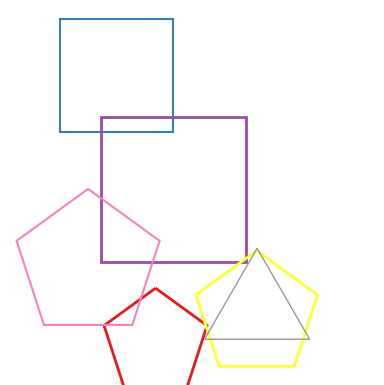[{"shape": "pentagon", "thickness": 2, "radius": 0.7, "center": [0.404, 0.111]}, {"shape": "square", "thickness": 1.5, "radius": 0.73, "center": [0.303, 0.803]}, {"shape": "square", "thickness": 2, "radius": 0.94, "center": [0.451, 0.508]}, {"shape": "pentagon", "thickness": 2, "radius": 0.83, "center": [0.667, 0.183]}, {"shape": "pentagon", "thickness": 1.5, "radius": 0.98, "center": [0.229, 0.314]}, {"shape": "triangle", "thickness": 1, "radius": 0.79, "center": [0.668, 0.198]}]